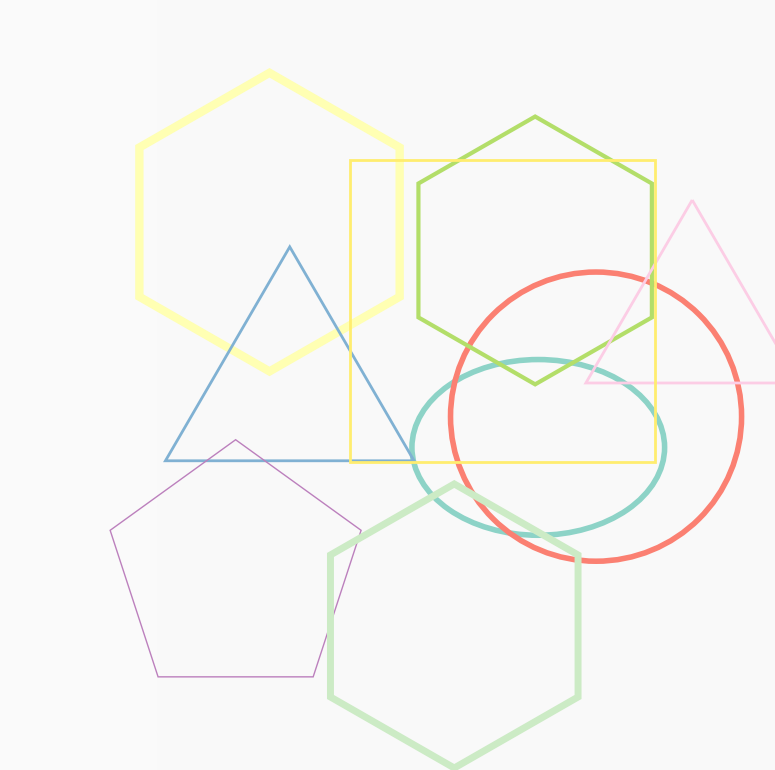[{"shape": "oval", "thickness": 2, "radius": 0.82, "center": [0.695, 0.419]}, {"shape": "hexagon", "thickness": 3, "radius": 0.97, "center": [0.348, 0.712]}, {"shape": "circle", "thickness": 2, "radius": 0.94, "center": [0.769, 0.459]}, {"shape": "triangle", "thickness": 1, "radius": 0.93, "center": [0.374, 0.494]}, {"shape": "hexagon", "thickness": 1.5, "radius": 0.87, "center": [0.691, 0.675]}, {"shape": "triangle", "thickness": 1, "radius": 0.79, "center": [0.893, 0.582]}, {"shape": "pentagon", "thickness": 0.5, "radius": 0.85, "center": [0.304, 0.259]}, {"shape": "hexagon", "thickness": 2.5, "radius": 0.92, "center": [0.586, 0.187]}, {"shape": "square", "thickness": 1, "radius": 0.98, "center": [0.648, 0.596]}]